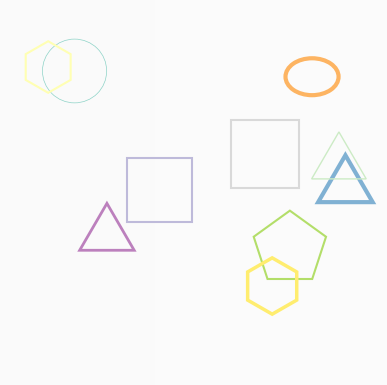[{"shape": "circle", "thickness": 0.5, "radius": 0.41, "center": [0.192, 0.816]}, {"shape": "hexagon", "thickness": 1.5, "radius": 0.33, "center": [0.124, 0.826]}, {"shape": "square", "thickness": 1.5, "radius": 0.42, "center": [0.412, 0.507]}, {"shape": "triangle", "thickness": 3, "radius": 0.41, "center": [0.891, 0.516]}, {"shape": "oval", "thickness": 3, "radius": 0.34, "center": [0.805, 0.801]}, {"shape": "pentagon", "thickness": 1.5, "radius": 0.49, "center": [0.748, 0.355]}, {"shape": "square", "thickness": 1.5, "radius": 0.44, "center": [0.684, 0.6]}, {"shape": "triangle", "thickness": 2, "radius": 0.41, "center": [0.276, 0.391]}, {"shape": "triangle", "thickness": 1, "radius": 0.41, "center": [0.875, 0.576]}, {"shape": "hexagon", "thickness": 2.5, "radius": 0.37, "center": [0.702, 0.257]}]